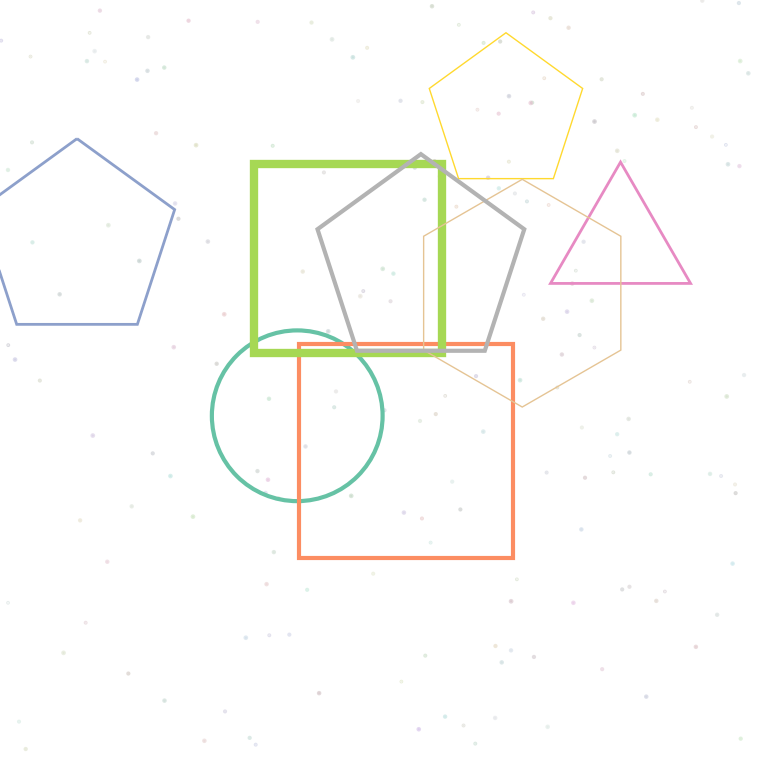[{"shape": "circle", "thickness": 1.5, "radius": 0.55, "center": [0.386, 0.46]}, {"shape": "square", "thickness": 1.5, "radius": 0.69, "center": [0.527, 0.414]}, {"shape": "pentagon", "thickness": 1, "radius": 0.67, "center": [0.1, 0.687]}, {"shape": "triangle", "thickness": 1, "radius": 0.53, "center": [0.806, 0.684]}, {"shape": "square", "thickness": 3, "radius": 0.61, "center": [0.452, 0.664]}, {"shape": "pentagon", "thickness": 0.5, "radius": 0.52, "center": [0.657, 0.853]}, {"shape": "hexagon", "thickness": 0.5, "radius": 0.74, "center": [0.678, 0.619]}, {"shape": "pentagon", "thickness": 1.5, "radius": 0.71, "center": [0.547, 0.659]}]